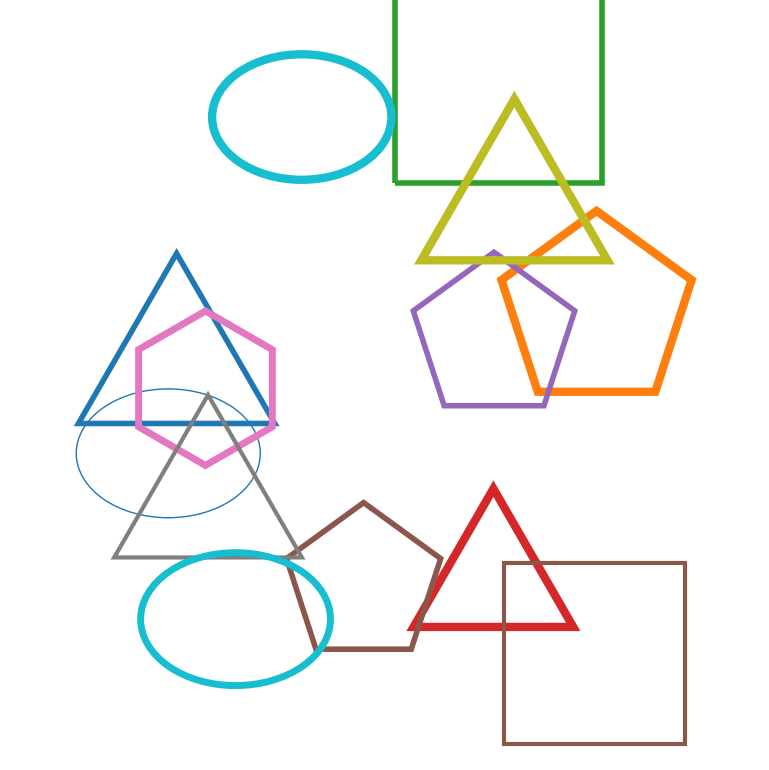[{"shape": "triangle", "thickness": 2, "radius": 0.74, "center": [0.229, 0.524]}, {"shape": "oval", "thickness": 0.5, "radius": 0.6, "center": [0.219, 0.411]}, {"shape": "pentagon", "thickness": 3, "radius": 0.65, "center": [0.775, 0.596]}, {"shape": "square", "thickness": 2, "radius": 0.67, "center": [0.647, 0.897]}, {"shape": "triangle", "thickness": 3, "radius": 0.6, "center": [0.641, 0.246]}, {"shape": "pentagon", "thickness": 2, "radius": 0.55, "center": [0.642, 0.562]}, {"shape": "pentagon", "thickness": 2, "radius": 0.53, "center": [0.472, 0.242]}, {"shape": "square", "thickness": 1.5, "radius": 0.59, "center": [0.772, 0.152]}, {"shape": "hexagon", "thickness": 2.5, "radius": 0.5, "center": [0.267, 0.496]}, {"shape": "triangle", "thickness": 1.5, "radius": 0.7, "center": [0.27, 0.346]}, {"shape": "triangle", "thickness": 3, "radius": 0.7, "center": [0.668, 0.732]}, {"shape": "oval", "thickness": 2.5, "radius": 0.62, "center": [0.306, 0.196]}, {"shape": "oval", "thickness": 3, "radius": 0.58, "center": [0.392, 0.848]}]